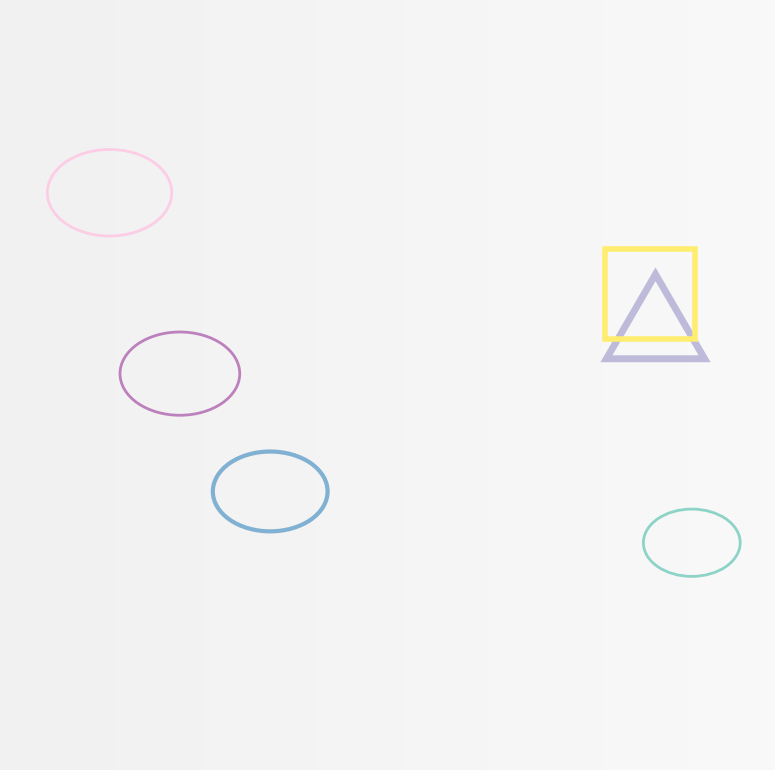[{"shape": "oval", "thickness": 1, "radius": 0.31, "center": [0.893, 0.295]}, {"shape": "triangle", "thickness": 2.5, "radius": 0.37, "center": [0.846, 0.571]}, {"shape": "oval", "thickness": 1.5, "radius": 0.37, "center": [0.349, 0.362]}, {"shape": "oval", "thickness": 1, "radius": 0.4, "center": [0.141, 0.75]}, {"shape": "oval", "thickness": 1, "radius": 0.39, "center": [0.232, 0.515]}, {"shape": "square", "thickness": 2, "radius": 0.29, "center": [0.839, 0.618]}]